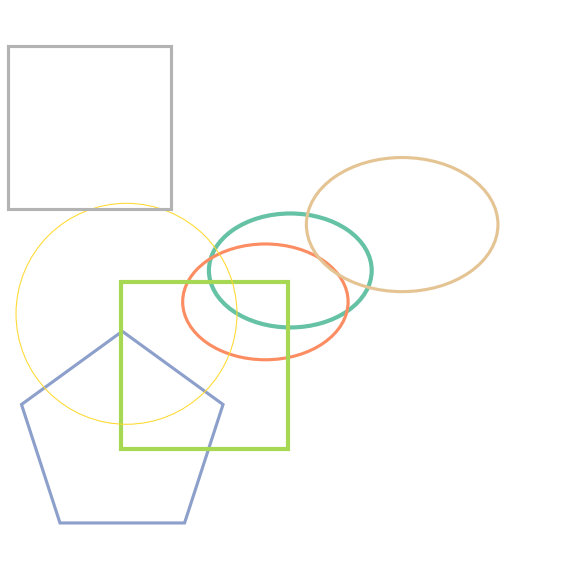[{"shape": "oval", "thickness": 2, "radius": 0.7, "center": [0.503, 0.531]}, {"shape": "oval", "thickness": 1.5, "radius": 0.72, "center": [0.46, 0.476]}, {"shape": "pentagon", "thickness": 1.5, "radius": 0.92, "center": [0.212, 0.242]}, {"shape": "square", "thickness": 2, "radius": 0.72, "center": [0.354, 0.365]}, {"shape": "circle", "thickness": 0.5, "radius": 0.96, "center": [0.219, 0.456]}, {"shape": "oval", "thickness": 1.5, "radius": 0.83, "center": [0.696, 0.61]}, {"shape": "square", "thickness": 1.5, "radius": 0.7, "center": [0.154, 0.778]}]